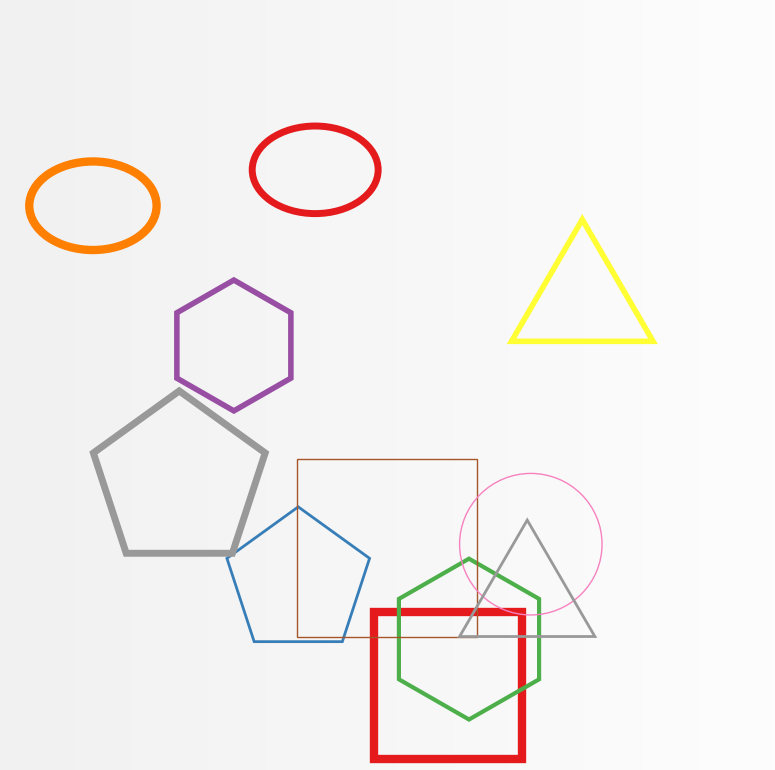[{"shape": "oval", "thickness": 2.5, "radius": 0.41, "center": [0.407, 0.779]}, {"shape": "square", "thickness": 3, "radius": 0.48, "center": [0.578, 0.109]}, {"shape": "pentagon", "thickness": 1, "radius": 0.48, "center": [0.385, 0.245]}, {"shape": "hexagon", "thickness": 1.5, "radius": 0.52, "center": [0.605, 0.17]}, {"shape": "hexagon", "thickness": 2, "radius": 0.42, "center": [0.302, 0.551]}, {"shape": "oval", "thickness": 3, "radius": 0.41, "center": [0.12, 0.733]}, {"shape": "triangle", "thickness": 2, "radius": 0.53, "center": [0.751, 0.609]}, {"shape": "square", "thickness": 0.5, "radius": 0.58, "center": [0.499, 0.289]}, {"shape": "circle", "thickness": 0.5, "radius": 0.46, "center": [0.685, 0.293]}, {"shape": "triangle", "thickness": 1, "radius": 0.5, "center": [0.68, 0.224]}, {"shape": "pentagon", "thickness": 2.5, "radius": 0.58, "center": [0.231, 0.376]}]